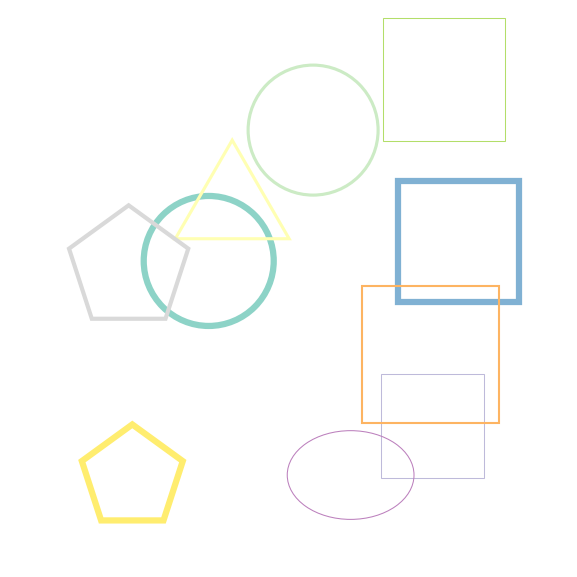[{"shape": "circle", "thickness": 3, "radius": 0.56, "center": [0.361, 0.547]}, {"shape": "triangle", "thickness": 1.5, "radius": 0.57, "center": [0.402, 0.643]}, {"shape": "square", "thickness": 0.5, "radius": 0.45, "center": [0.749, 0.262]}, {"shape": "square", "thickness": 3, "radius": 0.52, "center": [0.793, 0.581]}, {"shape": "square", "thickness": 1, "radius": 0.59, "center": [0.745, 0.385]}, {"shape": "square", "thickness": 0.5, "radius": 0.53, "center": [0.769, 0.862]}, {"shape": "pentagon", "thickness": 2, "radius": 0.54, "center": [0.223, 0.535]}, {"shape": "oval", "thickness": 0.5, "radius": 0.55, "center": [0.607, 0.177]}, {"shape": "circle", "thickness": 1.5, "radius": 0.56, "center": [0.542, 0.774]}, {"shape": "pentagon", "thickness": 3, "radius": 0.46, "center": [0.229, 0.172]}]